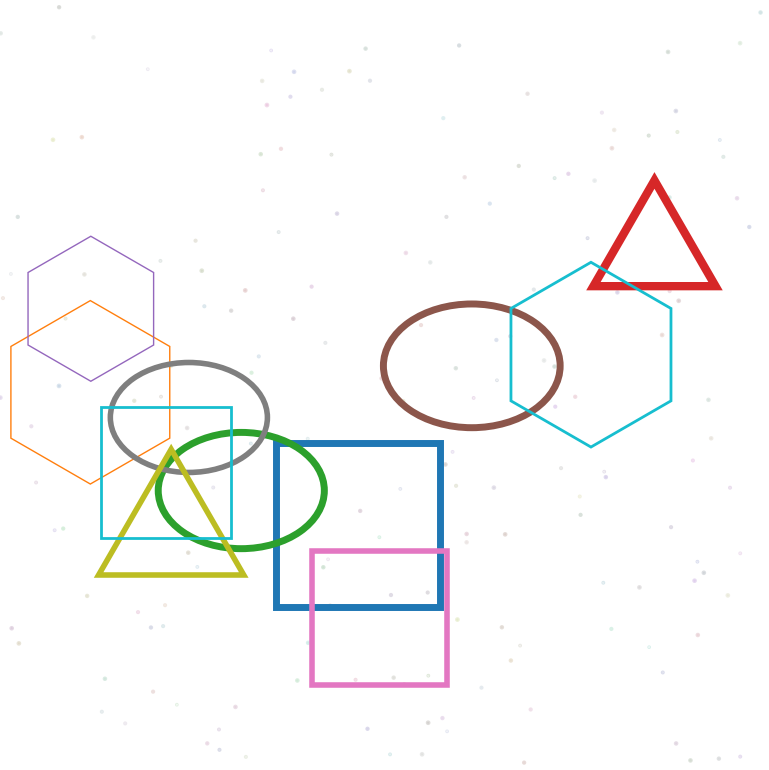[{"shape": "square", "thickness": 2.5, "radius": 0.53, "center": [0.465, 0.318]}, {"shape": "hexagon", "thickness": 0.5, "radius": 0.6, "center": [0.117, 0.491]}, {"shape": "oval", "thickness": 2.5, "radius": 0.54, "center": [0.313, 0.363]}, {"shape": "triangle", "thickness": 3, "radius": 0.46, "center": [0.85, 0.674]}, {"shape": "hexagon", "thickness": 0.5, "radius": 0.47, "center": [0.118, 0.599]}, {"shape": "oval", "thickness": 2.5, "radius": 0.57, "center": [0.613, 0.525]}, {"shape": "square", "thickness": 2, "radius": 0.44, "center": [0.493, 0.197]}, {"shape": "oval", "thickness": 2, "radius": 0.51, "center": [0.245, 0.458]}, {"shape": "triangle", "thickness": 2, "radius": 0.54, "center": [0.222, 0.308]}, {"shape": "hexagon", "thickness": 1, "radius": 0.6, "center": [0.767, 0.539]}, {"shape": "square", "thickness": 1, "radius": 0.42, "center": [0.216, 0.386]}]